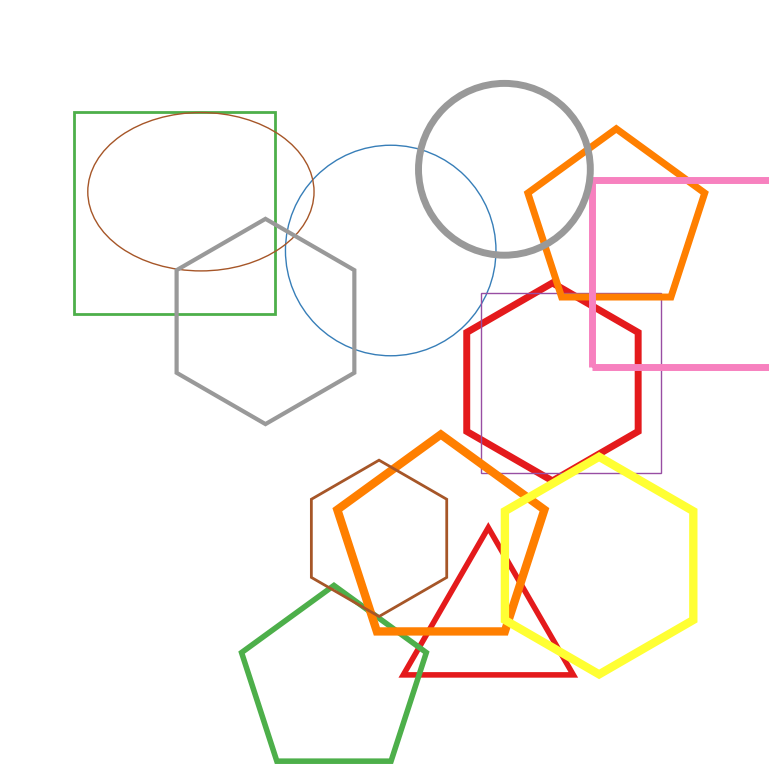[{"shape": "triangle", "thickness": 2, "radius": 0.64, "center": [0.634, 0.187]}, {"shape": "hexagon", "thickness": 2.5, "radius": 0.64, "center": [0.717, 0.504]}, {"shape": "circle", "thickness": 0.5, "radius": 0.68, "center": [0.507, 0.675]}, {"shape": "square", "thickness": 1, "radius": 0.65, "center": [0.226, 0.724]}, {"shape": "pentagon", "thickness": 2, "radius": 0.63, "center": [0.434, 0.114]}, {"shape": "square", "thickness": 0.5, "radius": 0.58, "center": [0.742, 0.502]}, {"shape": "pentagon", "thickness": 2.5, "radius": 0.6, "center": [0.8, 0.712]}, {"shape": "pentagon", "thickness": 3, "radius": 0.71, "center": [0.573, 0.294]}, {"shape": "hexagon", "thickness": 3, "radius": 0.71, "center": [0.778, 0.265]}, {"shape": "oval", "thickness": 0.5, "radius": 0.73, "center": [0.261, 0.751]}, {"shape": "hexagon", "thickness": 1, "radius": 0.51, "center": [0.492, 0.301]}, {"shape": "square", "thickness": 2.5, "radius": 0.61, "center": [0.89, 0.644]}, {"shape": "hexagon", "thickness": 1.5, "radius": 0.67, "center": [0.345, 0.583]}, {"shape": "circle", "thickness": 2.5, "radius": 0.56, "center": [0.655, 0.78]}]